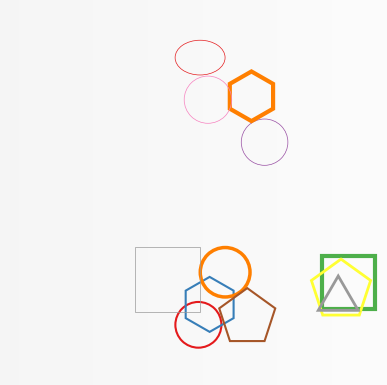[{"shape": "circle", "thickness": 1.5, "radius": 0.3, "center": [0.512, 0.156]}, {"shape": "oval", "thickness": 0.5, "radius": 0.32, "center": [0.516, 0.85]}, {"shape": "hexagon", "thickness": 1.5, "radius": 0.36, "center": [0.541, 0.209]}, {"shape": "square", "thickness": 3, "radius": 0.35, "center": [0.899, 0.266]}, {"shape": "circle", "thickness": 0.5, "radius": 0.3, "center": [0.683, 0.631]}, {"shape": "circle", "thickness": 2.5, "radius": 0.32, "center": [0.581, 0.293]}, {"shape": "hexagon", "thickness": 3, "radius": 0.32, "center": [0.649, 0.75]}, {"shape": "pentagon", "thickness": 2, "radius": 0.4, "center": [0.88, 0.247]}, {"shape": "pentagon", "thickness": 1.5, "radius": 0.38, "center": [0.638, 0.176]}, {"shape": "circle", "thickness": 0.5, "radius": 0.31, "center": [0.537, 0.741]}, {"shape": "triangle", "thickness": 2, "radius": 0.3, "center": [0.873, 0.224]}, {"shape": "square", "thickness": 0.5, "radius": 0.42, "center": [0.432, 0.275]}]